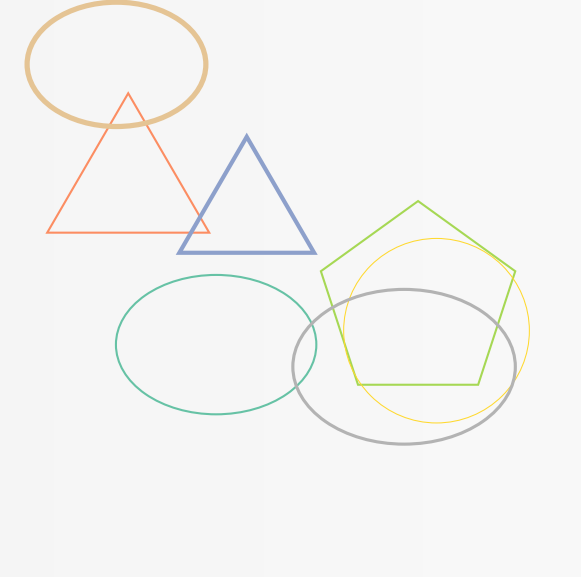[{"shape": "oval", "thickness": 1, "radius": 0.86, "center": [0.372, 0.402]}, {"shape": "triangle", "thickness": 1, "radius": 0.8, "center": [0.221, 0.677]}, {"shape": "triangle", "thickness": 2, "radius": 0.67, "center": [0.424, 0.628]}, {"shape": "pentagon", "thickness": 1, "radius": 0.88, "center": [0.719, 0.475]}, {"shape": "circle", "thickness": 0.5, "radius": 0.8, "center": [0.751, 0.427]}, {"shape": "oval", "thickness": 2.5, "radius": 0.77, "center": [0.2, 0.888]}, {"shape": "oval", "thickness": 1.5, "radius": 0.96, "center": [0.695, 0.364]}]